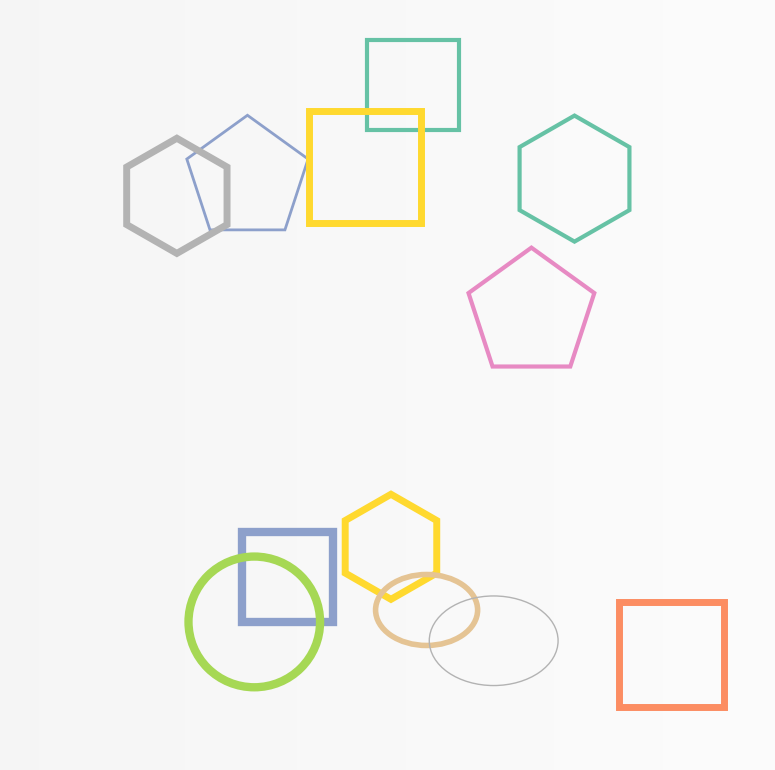[{"shape": "square", "thickness": 1.5, "radius": 0.29, "center": [0.533, 0.89]}, {"shape": "hexagon", "thickness": 1.5, "radius": 0.41, "center": [0.741, 0.768]}, {"shape": "square", "thickness": 2.5, "radius": 0.34, "center": [0.866, 0.15]}, {"shape": "square", "thickness": 3, "radius": 0.29, "center": [0.371, 0.25]}, {"shape": "pentagon", "thickness": 1, "radius": 0.41, "center": [0.319, 0.768]}, {"shape": "pentagon", "thickness": 1.5, "radius": 0.43, "center": [0.686, 0.593]}, {"shape": "circle", "thickness": 3, "radius": 0.42, "center": [0.328, 0.192]}, {"shape": "hexagon", "thickness": 2.5, "radius": 0.34, "center": [0.504, 0.29]}, {"shape": "square", "thickness": 2.5, "radius": 0.36, "center": [0.471, 0.783]}, {"shape": "oval", "thickness": 2, "radius": 0.33, "center": [0.55, 0.208]}, {"shape": "hexagon", "thickness": 2.5, "radius": 0.37, "center": [0.228, 0.746]}, {"shape": "oval", "thickness": 0.5, "radius": 0.42, "center": [0.637, 0.168]}]